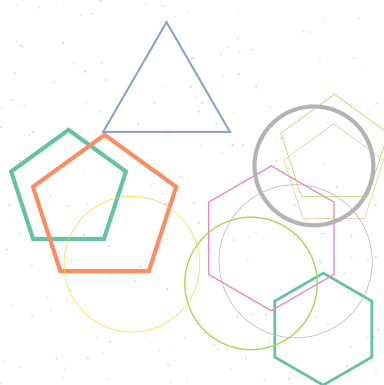[{"shape": "hexagon", "thickness": 2, "radius": 0.73, "center": [0.84, 0.145]}, {"shape": "pentagon", "thickness": 3, "radius": 0.78, "center": [0.178, 0.506]}, {"shape": "pentagon", "thickness": 3, "radius": 0.98, "center": [0.272, 0.454]}, {"shape": "triangle", "thickness": 1.5, "radius": 0.95, "center": [0.433, 0.752]}, {"shape": "hexagon", "thickness": 1, "radius": 0.94, "center": [0.705, 0.381]}, {"shape": "pentagon", "thickness": 0.5, "radius": 0.73, "center": [0.869, 0.609]}, {"shape": "circle", "thickness": 1, "radius": 0.86, "center": [0.652, 0.264]}, {"shape": "circle", "thickness": 0.5, "radius": 0.88, "center": [0.343, 0.314]}, {"shape": "pentagon", "thickness": 0.5, "radius": 0.68, "center": [0.867, 0.542]}, {"shape": "circle", "thickness": 0.5, "radius": 0.99, "center": [0.768, 0.321]}, {"shape": "circle", "thickness": 3, "radius": 0.77, "center": [0.815, 0.569]}]